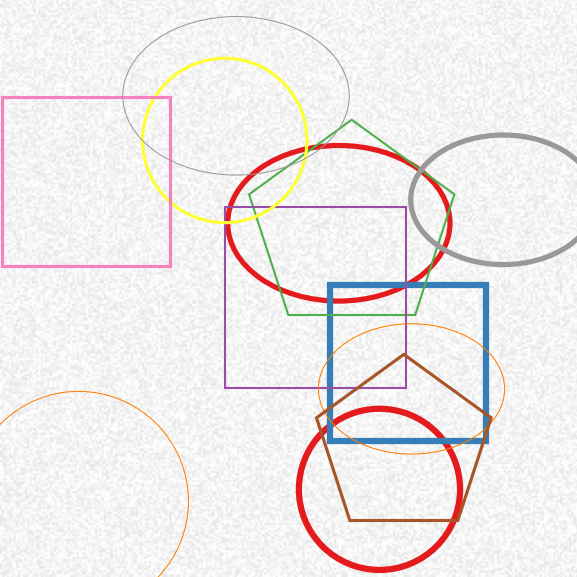[{"shape": "circle", "thickness": 3, "radius": 0.7, "center": [0.657, 0.152]}, {"shape": "oval", "thickness": 2.5, "radius": 0.96, "center": [0.587, 0.613]}, {"shape": "square", "thickness": 3, "radius": 0.68, "center": [0.706, 0.371]}, {"shape": "pentagon", "thickness": 1, "radius": 0.93, "center": [0.609, 0.605]}, {"shape": "square", "thickness": 1, "radius": 0.78, "center": [0.547, 0.485]}, {"shape": "circle", "thickness": 0.5, "radius": 0.95, "center": [0.136, 0.131]}, {"shape": "oval", "thickness": 0.5, "radius": 0.81, "center": [0.713, 0.326]}, {"shape": "circle", "thickness": 1.5, "radius": 0.71, "center": [0.389, 0.756]}, {"shape": "pentagon", "thickness": 1.5, "radius": 0.8, "center": [0.699, 0.226]}, {"shape": "square", "thickness": 1.5, "radius": 0.73, "center": [0.149, 0.685]}, {"shape": "oval", "thickness": 2.5, "radius": 0.8, "center": [0.872, 0.653]}, {"shape": "oval", "thickness": 0.5, "radius": 0.98, "center": [0.409, 0.833]}]